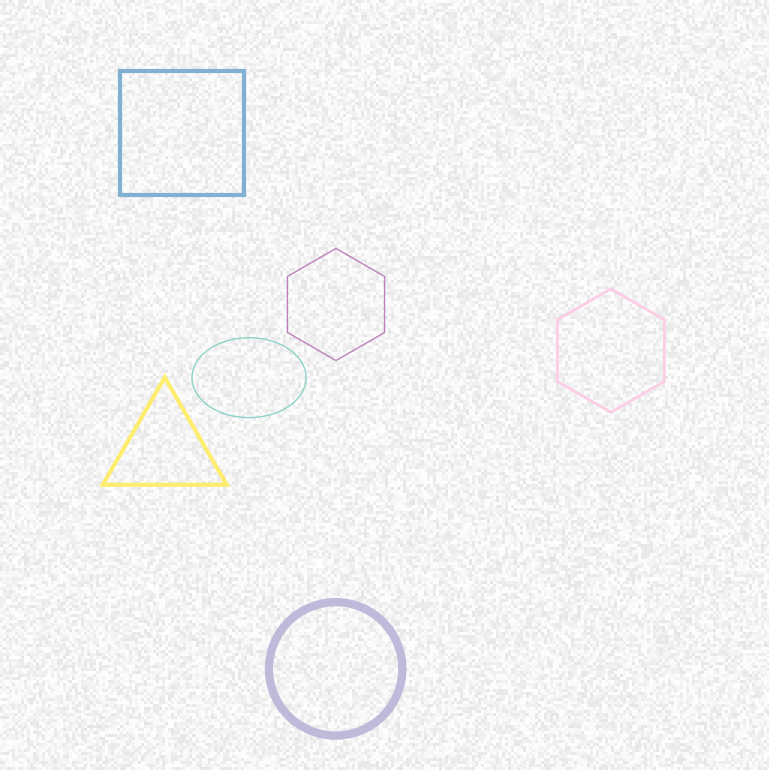[{"shape": "oval", "thickness": 0.5, "radius": 0.37, "center": [0.323, 0.51]}, {"shape": "circle", "thickness": 3, "radius": 0.43, "center": [0.436, 0.131]}, {"shape": "square", "thickness": 1.5, "radius": 0.4, "center": [0.237, 0.827]}, {"shape": "hexagon", "thickness": 1, "radius": 0.4, "center": [0.793, 0.545]}, {"shape": "hexagon", "thickness": 0.5, "radius": 0.36, "center": [0.436, 0.605]}, {"shape": "triangle", "thickness": 1.5, "radius": 0.46, "center": [0.214, 0.417]}]